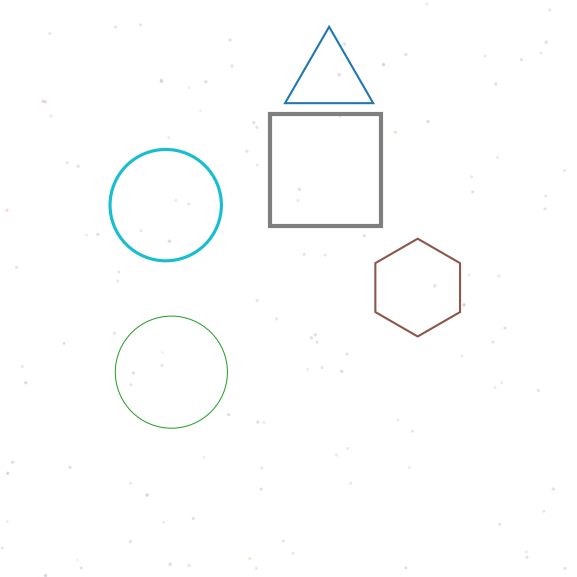[{"shape": "triangle", "thickness": 1, "radius": 0.44, "center": [0.57, 0.865]}, {"shape": "circle", "thickness": 0.5, "radius": 0.49, "center": [0.297, 0.355]}, {"shape": "hexagon", "thickness": 1, "radius": 0.42, "center": [0.723, 0.501]}, {"shape": "square", "thickness": 2, "radius": 0.48, "center": [0.563, 0.705]}, {"shape": "circle", "thickness": 1.5, "radius": 0.48, "center": [0.287, 0.644]}]